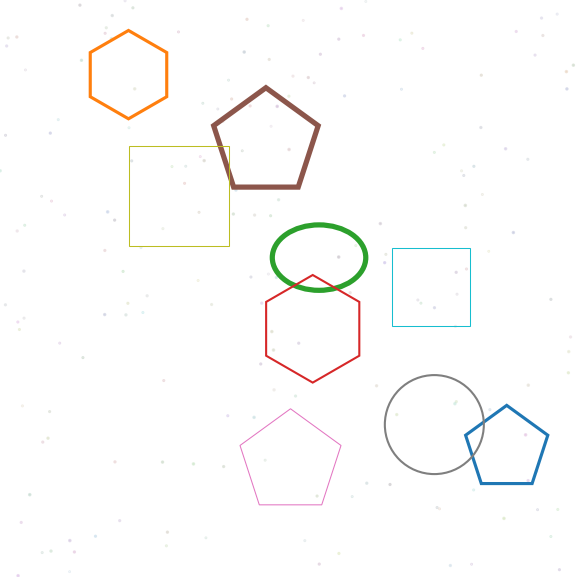[{"shape": "pentagon", "thickness": 1.5, "radius": 0.37, "center": [0.877, 0.222]}, {"shape": "hexagon", "thickness": 1.5, "radius": 0.38, "center": [0.222, 0.87]}, {"shape": "oval", "thickness": 2.5, "radius": 0.4, "center": [0.552, 0.553]}, {"shape": "hexagon", "thickness": 1, "radius": 0.47, "center": [0.542, 0.43]}, {"shape": "pentagon", "thickness": 2.5, "radius": 0.48, "center": [0.46, 0.752]}, {"shape": "pentagon", "thickness": 0.5, "radius": 0.46, "center": [0.503, 0.199]}, {"shape": "circle", "thickness": 1, "radius": 0.43, "center": [0.752, 0.264]}, {"shape": "square", "thickness": 0.5, "radius": 0.43, "center": [0.31, 0.659]}, {"shape": "square", "thickness": 0.5, "radius": 0.34, "center": [0.747, 0.503]}]